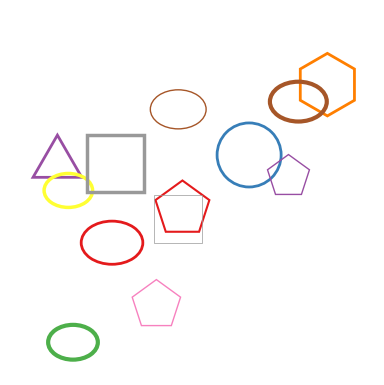[{"shape": "pentagon", "thickness": 1.5, "radius": 0.37, "center": [0.474, 0.458]}, {"shape": "oval", "thickness": 2, "radius": 0.4, "center": [0.291, 0.37]}, {"shape": "circle", "thickness": 2, "radius": 0.42, "center": [0.647, 0.597]}, {"shape": "oval", "thickness": 3, "radius": 0.32, "center": [0.19, 0.111]}, {"shape": "pentagon", "thickness": 1, "radius": 0.29, "center": [0.749, 0.541]}, {"shape": "triangle", "thickness": 2, "radius": 0.37, "center": [0.149, 0.576]}, {"shape": "hexagon", "thickness": 2, "radius": 0.41, "center": [0.85, 0.78]}, {"shape": "oval", "thickness": 2.5, "radius": 0.31, "center": [0.177, 0.505]}, {"shape": "oval", "thickness": 3, "radius": 0.37, "center": [0.775, 0.736]}, {"shape": "oval", "thickness": 1, "radius": 0.36, "center": [0.463, 0.716]}, {"shape": "pentagon", "thickness": 1, "radius": 0.33, "center": [0.406, 0.208]}, {"shape": "square", "thickness": 2.5, "radius": 0.37, "center": [0.3, 0.575]}, {"shape": "square", "thickness": 0.5, "radius": 0.31, "center": [0.463, 0.432]}]